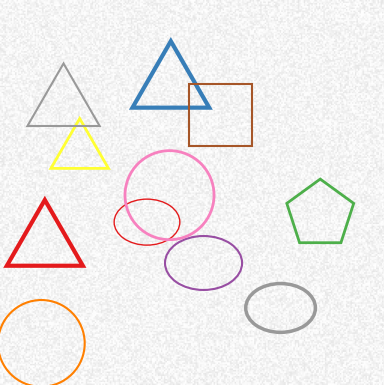[{"shape": "oval", "thickness": 1, "radius": 0.43, "center": [0.382, 0.423]}, {"shape": "triangle", "thickness": 3, "radius": 0.57, "center": [0.116, 0.367]}, {"shape": "triangle", "thickness": 3, "radius": 0.58, "center": [0.444, 0.778]}, {"shape": "pentagon", "thickness": 2, "radius": 0.46, "center": [0.832, 0.444]}, {"shape": "oval", "thickness": 1.5, "radius": 0.5, "center": [0.529, 0.317]}, {"shape": "circle", "thickness": 1.5, "radius": 0.56, "center": [0.107, 0.108]}, {"shape": "triangle", "thickness": 2, "radius": 0.43, "center": [0.207, 0.606]}, {"shape": "square", "thickness": 1.5, "radius": 0.4, "center": [0.572, 0.702]}, {"shape": "circle", "thickness": 2, "radius": 0.58, "center": [0.44, 0.493]}, {"shape": "triangle", "thickness": 1.5, "radius": 0.54, "center": [0.165, 0.727]}, {"shape": "oval", "thickness": 2.5, "radius": 0.45, "center": [0.729, 0.2]}]